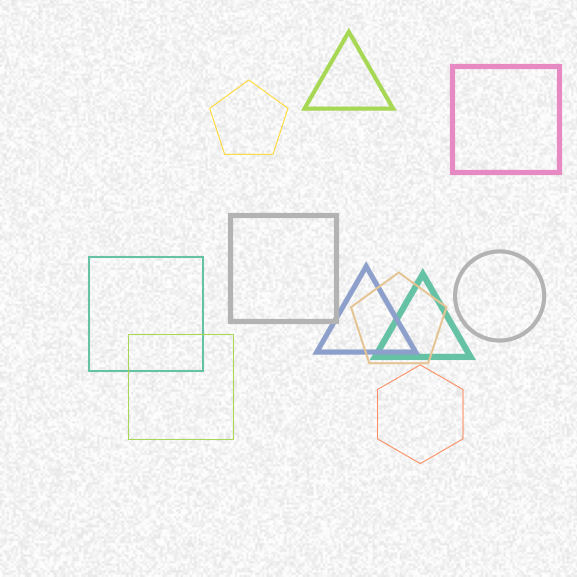[{"shape": "square", "thickness": 1, "radius": 0.49, "center": [0.252, 0.456]}, {"shape": "triangle", "thickness": 3, "radius": 0.48, "center": [0.732, 0.429]}, {"shape": "hexagon", "thickness": 0.5, "radius": 0.43, "center": [0.728, 0.282]}, {"shape": "triangle", "thickness": 2.5, "radius": 0.49, "center": [0.634, 0.439]}, {"shape": "square", "thickness": 2.5, "radius": 0.46, "center": [0.875, 0.793]}, {"shape": "triangle", "thickness": 2, "radius": 0.44, "center": [0.604, 0.855]}, {"shape": "square", "thickness": 0.5, "radius": 0.45, "center": [0.313, 0.329]}, {"shape": "pentagon", "thickness": 0.5, "radius": 0.36, "center": [0.431, 0.79]}, {"shape": "pentagon", "thickness": 1, "radius": 0.43, "center": [0.69, 0.44]}, {"shape": "square", "thickness": 2.5, "radius": 0.46, "center": [0.489, 0.535]}, {"shape": "circle", "thickness": 2, "radius": 0.39, "center": [0.865, 0.487]}]